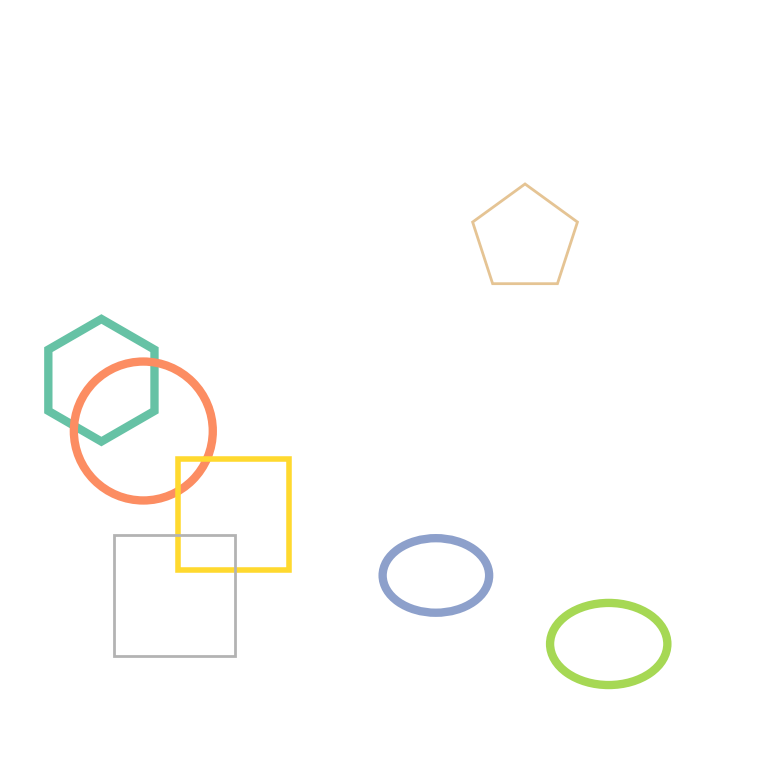[{"shape": "hexagon", "thickness": 3, "radius": 0.4, "center": [0.132, 0.506]}, {"shape": "circle", "thickness": 3, "radius": 0.45, "center": [0.186, 0.44]}, {"shape": "oval", "thickness": 3, "radius": 0.35, "center": [0.566, 0.253]}, {"shape": "oval", "thickness": 3, "radius": 0.38, "center": [0.791, 0.164]}, {"shape": "square", "thickness": 2, "radius": 0.36, "center": [0.303, 0.332]}, {"shape": "pentagon", "thickness": 1, "radius": 0.36, "center": [0.682, 0.689]}, {"shape": "square", "thickness": 1, "radius": 0.39, "center": [0.226, 0.227]}]